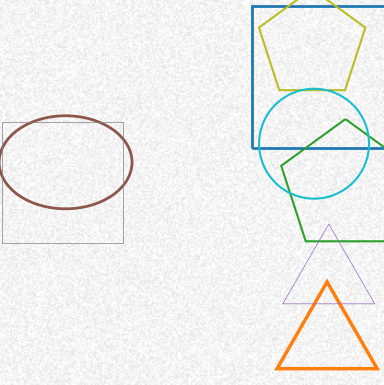[{"shape": "square", "thickness": 2, "radius": 0.92, "center": [0.838, 0.8]}, {"shape": "triangle", "thickness": 2.5, "radius": 0.75, "center": [0.85, 0.118]}, {"shape": "pentagon", "thickness": 1.5, "radius": 0.88, "center": [0.897, 0.515]}, {"shape": "triangle", "thickness": 0.5, "radius": 0.69, "center": [0.854, 0.28]}, {"shape": "oval", "thickness": 2, "radius": 0.86, "center": [0.17, 0.578]}, {"shape": "square", "thickness": 0.5, "radius": 0.78, "center": [0.163, 0.526]}, {"shape": "pentagon", "thickness": 1.5, "radius": 0.73, "center": [0.811, 0.883]}, {"shape": "circle", "thickness": 1.5, "radius": 0.71, "center": [0.816, 0.627]}]